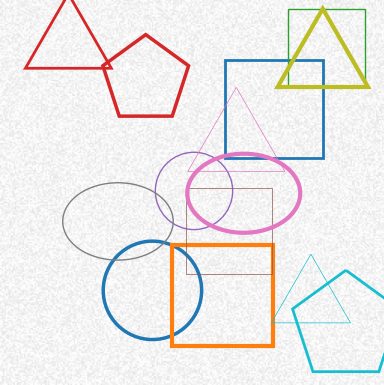[{"shape": "square", "thickness": 2, "radius": 0.64, "center": [0.711, 0.716]}, {"shape": "circle", "thickness": 2.5, "radius": 0.64, "center": [0.396, 0.246]}, {"shape": "square", "thickness": 3, "radius": 0.66, "center": [0.578, 0.233]}, {"shape": "square", "thickness": 1, "radius": 0.5, "center": [0.847, 0.876]}, {"shape": "pentagon", "thickness": 2.5, "radius": 0.59, "center": [0.379, 0.793]}, {"shape": "triangle", "thickness": 2, "radius": 0.64, "center": [0.178, 0.887]}, {"shape": "circle", "thickness": 1, "radius": 0.5, "center": [0.504, 0.504]}, {"shape": "square", "thickness": 0.5, "radius": 0.56, "center": [0.595, 0.401]}, {"shape": "triangle", "thickness": 0.5, "radius": 0.73, "center": [0.614, 0.627]}, {"shape": "oval", "thickness": 3, "radius": 0.73, "center": [0.633, 0.498]}, {"shape": "oval", "thickness": 1, "radius": 0.72, "center": [0.306, 0.425]}, {"shape": "triangle", "thickness": 3, "radius": 0.68, "center": [0.838, 0.842]}, {"shape": "triangle", "thickness": 0.5, "radius": 0.59, "center": [0.808, 0.221]}, {"shape": "pentagon", "thickness": 2, "radius": 0.73, "center": [0.898, 0.152]}]